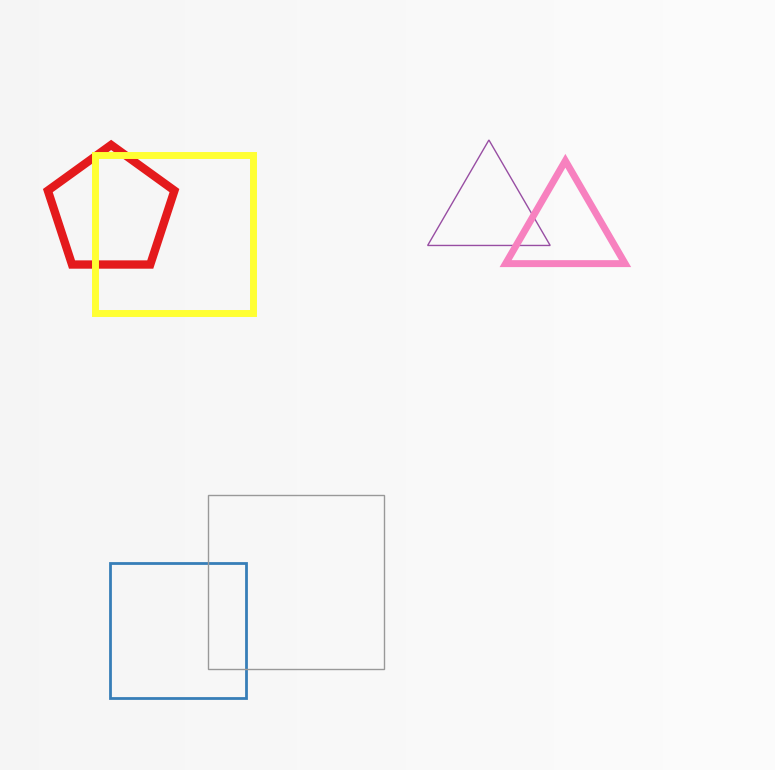[{"shape": "pentagon", "thickness": 3, "radius": 0.43, "center": [0.143, 0.726]}, {"shape": "square", "thickness": 1, "radius": 0.44, "center": [0.23, 0.181]}, {"shape": "triangle", "thickness": 0.5, "radius": 0.46, "center": [0.631, 0.727]}, {"shape": "square", "thickness": 2.5, "radius": 0.51, "center": [0.224, 0.696]}, {"shape": "triangle", "thickness": 2.5, "radius": 0.45, "center": [0.73, 0.702]}, {"shape": "square", "thickness": 0.5, "radius": 0.57, "center": [0.382, 0.244]}]